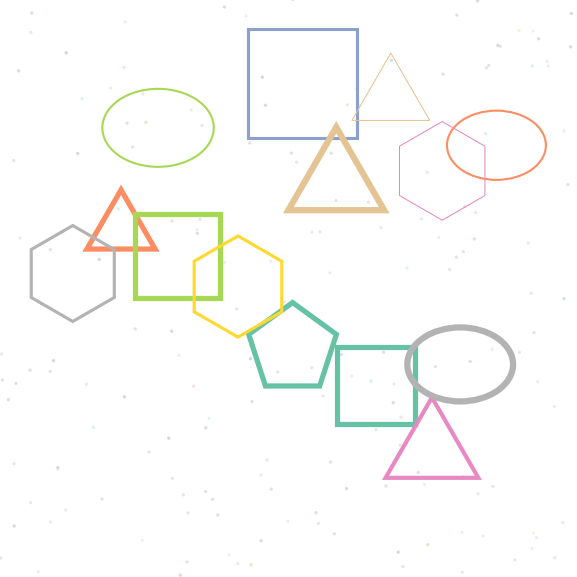[{"shape": "square", "thickness": 2.5, "radius": 0.34, "center": [0.651, 0.332]}, {"shape": "pentagon", "thickness": 2.5, "radius": 0.4, "center": [0.507, 0.395]}, {"shape": "triangle", "thickness": 2.5, "radius": 0.34, "center": [0.21, 0.602]}, {"shape": "oval", "thickness": 1, "radius": 0.43, "center": [0.86, 0.748]}, {"shape": "square", "thickness": 1.5, "radius": 0.47, "center": [0.524, 0.854]}, {"shape": "triangle", "thickness": 2, "radius": 0.46, "center": [0.748, 0.218]}, {"shape": "hexagon", "thickness": 0.5, "radius": 0.43, "center": [0.766, 0.703]}, {"shape": "oval", "thickness": 1, "radius": 0.48, "center": [0.274, 0.778]}, {"shape": "square", "thickness": 2.5, "radius": 0.36, "center": [0.308, 0.556]}, {"shape": "hexagon", "thickness": 1.5, "radius": 0.44, "center": [0.412, 0.503]}, {"shape": "triangle", "thickness": 0.5, "radius": 0.39, "center": [0.677, 0.829]}, {"shape": "triangle", "thickness": 3, "radius": 0.48, "center": [0.582, 0.683]}, {"shape": "hexagon", "thickness": 1.5, "radius": 0.42, "center": [0.126, 0.526]}, {"shape": "oval", "thickness": 3, "radius": 0.46, "center": [0.797, 0.368]}]